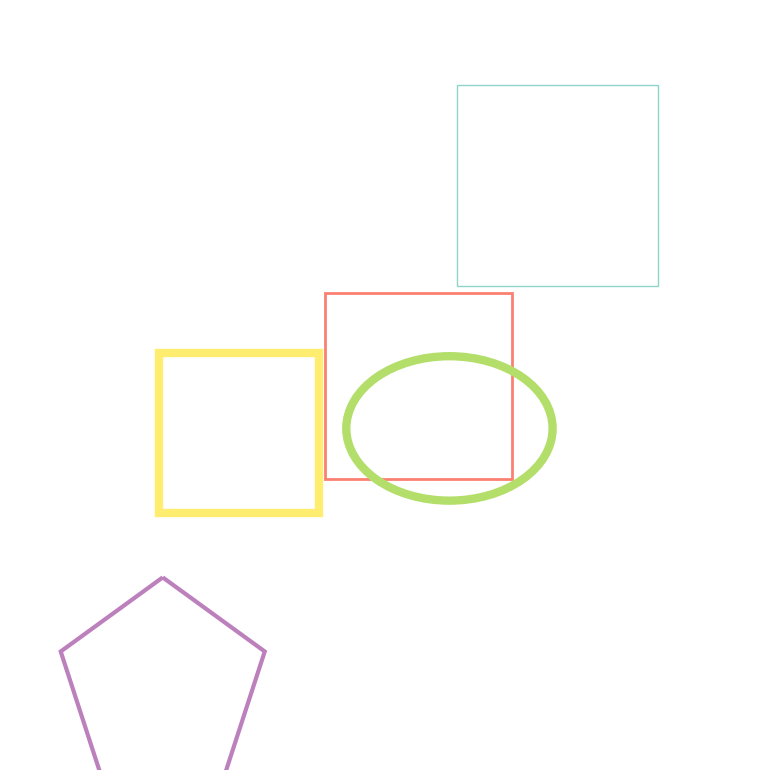[{"shape": "square", "thickness": 0.5, "radius": 0.65, "center": [0.724, 0.76]}, {"shape": "square", "thickness": 1, "radius": 0.61, "center": [0.544, 0.499]}, {"shape": "oval", "thickness": 3, "radius": 0.67, "center": [0.584, 0.444]}, {"shape": "pentagon", "thickness": 1.5, "radius": 0.7, "center": [0.211, 0.111]}, {"shape": "square", "thickness": 3, "radius": 0.52, "center": [0.31, 0.438]}]